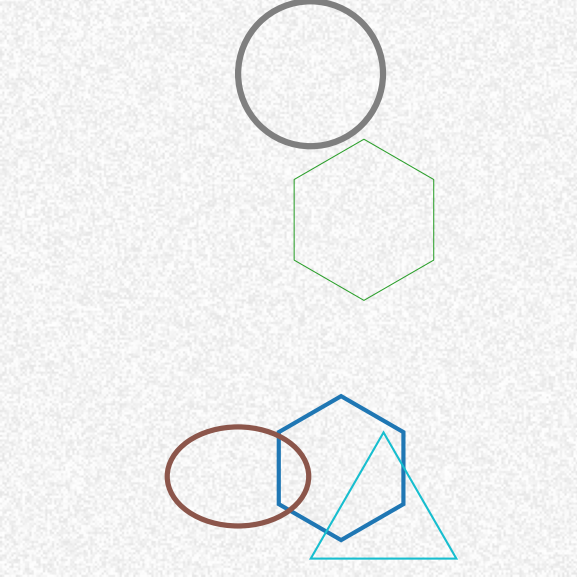[{"shape": "hexagon", "thickness": 2, "radius": 0.62, "center": [0.591, 0.189]}, {"shape": "hexagon", "thickness": 0.5, "radius": 0.7, "center": [0.63, 0.619]}, {"shape": "oval", "thickness": 2.5, "radius": 0.61, "center": [0.412, 0.174]}, {"shape": "circle", "thickness": 3, "radius": 0.63, "center": [0.538, 0.871]}, {"shape": "triangle", "thickness": 1, "radius": 0.73, "center": [0.664, 0.105]}]